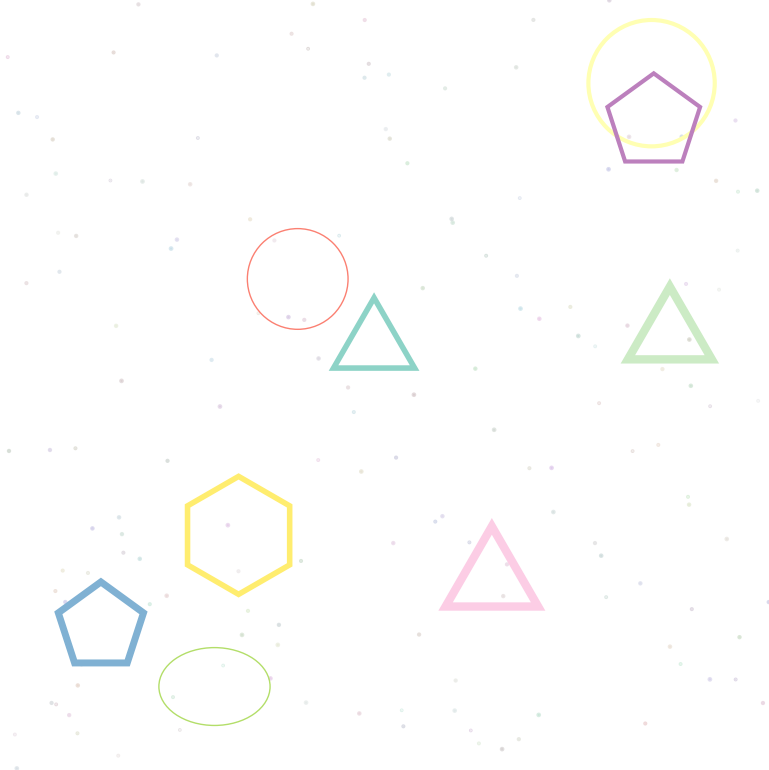[{"shape": "triangle", "thickness": 2, "radius": 0.3, "center": [0.486, 0.552]}, {"shape": "circle", "thickness": 1.5, "radius": 0.41, "center": [0.846, 0.892]}, {"shape": "circle", "thickness": 0.5, "radius": 0.33, "center": [0.387, 0.638]}, {"shape": "pentagon", "thickness": 2.5, "radius": 0.29, "center": [0.131, 0.186]}, {"shape": "oval", "thickness": 0.5, "radius": 0.36, "center": [0.279, 0.108]}, {"shape": "triangle", "thickness": 3, "radius": 0.35, "center": [0.639, 0.247]}, {"shape": "pentagon", "thickness": 1.5, "radius": 0.32, "center": [0.849, 0.841]}, {"shape": "triangle", "thickness": 3, "radius": 0.31, "center": [0.87, 0.565]}, {"shape": "hexagon", "thickness": 2, "radius": 0.38, "center": [0.31, 0.305]}]